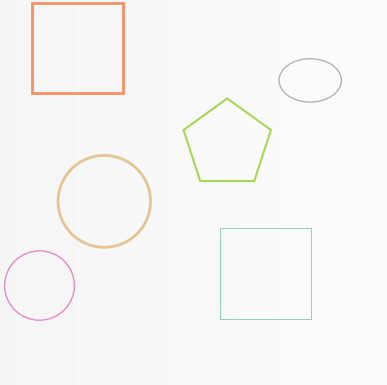[{"shape": "square", "thickness": 0.5, "radius": 0.59, "center": [0.685, 0.29]}, {"shape": "square", "thickness": 2, "radius": 0.59, "center": [0.201, 0.876]}, {"shape": "circle", "thickness": 1, "radius": 0.45, "center": [0.102, 0.258]}, {"shape": "pentagon", "thickness": 1.5, "radius": 0.59, "center": [0.586, 0.626]}, {"shape": "circle", "thickness": 2, "radius": 0.6, "center": [0.269, 0.477]}, {"shape": "oval", "thickness": 1, "radius": 0.4, "center": [0.801, 0.791]}]